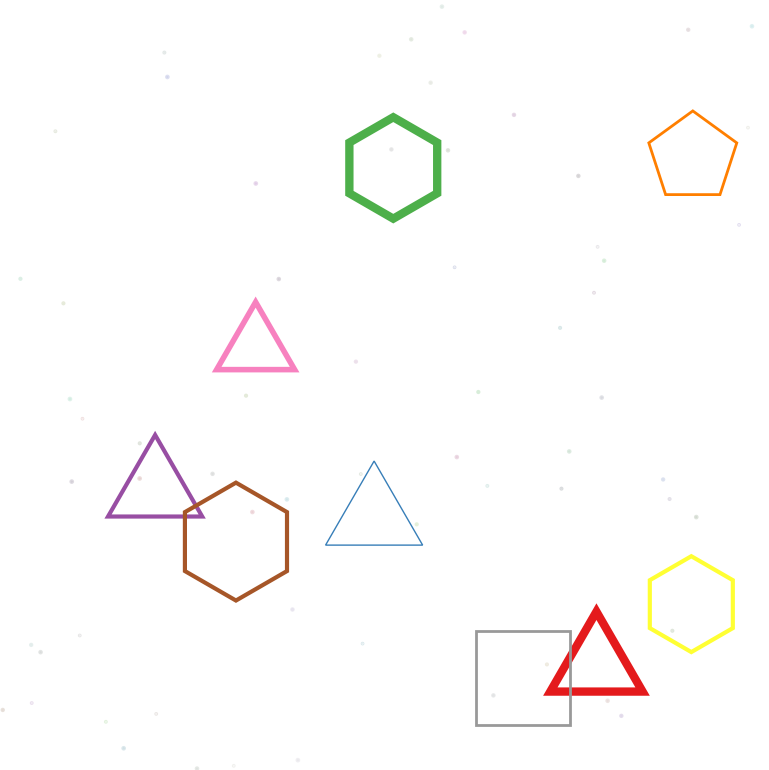[{"shape": "triangle", "thickness": 3, "radius": 0.35, "center": [0.775, 0.136]}, {"shape": "triangle", "thickness": 0.5, "radius": 0.36, "center": [0.486, 0.328]}, {"shape": "hexagon", "thickness": 3, "radius": 0.33, "center": [0.511, 0.782]}, {"shape": "triangle", "thickness": 1.5, "radius": 0.35, "center": [0.201, 0.364]}, {"shape": "pentagon", "thickness": 1, "radius": 0.3, "center": [0.9, 0.796]}, {"shape": "hexagon", "thickness": 1.5, "radius": 0.31, "center": [0.898, 0.215]}, {"shape": "hexagon", "thickness": 1.5, "radius": 0.38, "center": [0.306, 0.297]}, {"shape": "triangle", "thickness": 2, "radius": 0.29, "center": [0.332, 0.549]}, {"shape": "square", "thickness": 1, "radius": 0.31, "center": [0.679, 0.12]}]